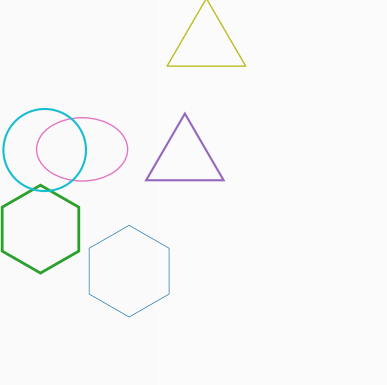[{"shape": "hexagon", "thickness": 0.5, "radius": 0.6, "center": [0.333, 0.296]}, {"shape": "hexagon", "thickness": 2, "radius": 0.57, "center": [0.104, 0.405]}, {"shape": "triangle", "thickness": 1.5, "radius": 0.58, "center": [0.477, 0.59]}, {"shape": "oval", "thickness": 1, "radius": 0.59, "center": [0.212, 0.612]}, {"shape": "triangle", "thickness": 1, "radius": 0.59, "center": [0.533, 0.887]}, {"shape": "circle", "thickness": 1.5, "radius": 0.53, "center": [0.115, 0.61]}]